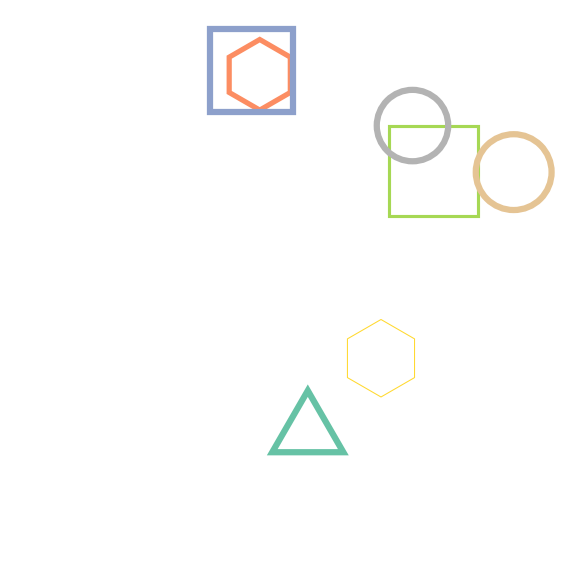[{"shape": "triangle", "thickness": 3, "radius": 0.36, "center": [0.533, 0.252]}, {"shape": "hexagon", "thickness": 2.5, "radius": 0.31, "center": [0.45, 0.87]}, {"shape": "square", "thickness": 3, "radius": 0.36, "center": [0.435, 0.877]}, {"shape": "square", "thickness": 1.5, "radius": 0.39, "center": [0.75, 0.703]}, {"shape": "hexagon", "thickness": 0.5, "radius": 0.34, "center": [0.66, 0.379]}, {"shape": "circle", "thickness": 3, "radius": 0.33, "center": [0.889, 0.701]}, {"shape": "circle", "thickness": 3, "radius": 0.31, "center": [0.714, 0.782]}]